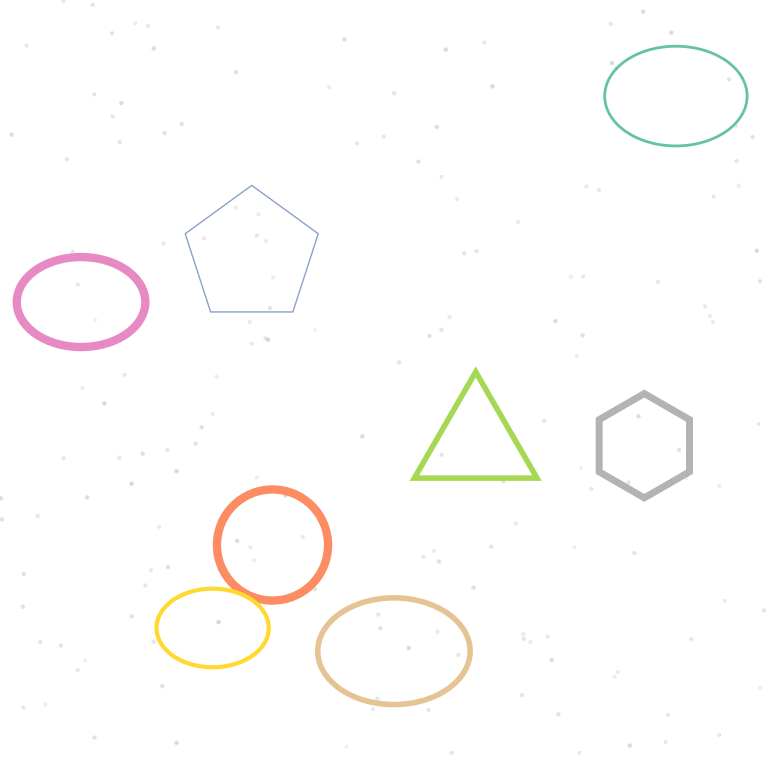[{"shape": "oval", "thickness": 1, "radius": 0.46, "center": [0.878, 0.875]}, {"shape": "circle", "thickness": 3, "radius": 0.36, "center": [0.354, 0.292]}, {"shape": "pentagon", "thickness": 0.5, "radius": 0.45, "center": [0.327, 0.668]}, {"shape": "oval", "thickness": 3, "radius": 0.42, "center": [0.105, 0.608]}, {"shape": "triangle", "thickness": 2, "radius": 0.46, "center": [0.618, 0.425]}, {"shape": "oval", "thickness": 1.5, "radius": 0.36, "center": [0.276, 0.184]}, {"shape": "oval", "thickness": 2, "radius": 0.49, "center": [0.512, 0.154]}, {"shape": "hexagon", "thickness": 2.5, "radius": 0.34, "center": [0.837, 0.421]}]